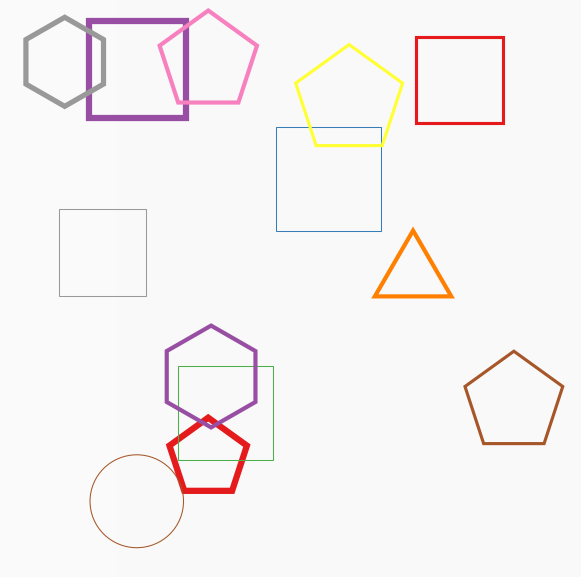[{"shape": "pentagon", "thickness": 3, "radius": 0.35, "center": [0.358, 0.206]}, {"shape": "square", "thickness": 1.5, "radius": 0.37, "center": [0.791, 0.861]}, {"shape": "square", "thickness": 0.5, "radius": 0.45, "center": [0.565, 0.689]}, {"shape": "square", "thickness": 0.5, "radius": 0.41, "center": [0.387, 0.284]}, {"shape": "hexagon", "thickness": 2, "radius": 0.44, "center": [0.363, 0.347]}, {"shape": "square", "thickness": 3, "radius": 0.42, "center": [0.236, 0.879]}, {"shape": "triangle", "thickness": 2, "radius": 0.38, "center": [0.711, 0.524]}, {"shape": "pentagon", "thickness": 1.5, "radius": 0.48, "center": [0.601, 0.825]}, {"shape": "pentagon", "thickness": 1.5, "radius": 0.44, "center": [0.884, 0.303]}, {"shape": "circle", "thickness": 0.5, "radius": 0.4, "center": [0.235, 0.131]}, {"shape": "pentagon", "thickness": 2, "radius": 0.44, "center": [0.358, 0.893]}, {"shape": "square", "thickness": 0.5, "radius": 0.37, "center": [0.176, 0.562]}, {"shape": "hexagon", "thickness": 2.5, "radius": 0.39, "center": [0.111, 0.892]}]